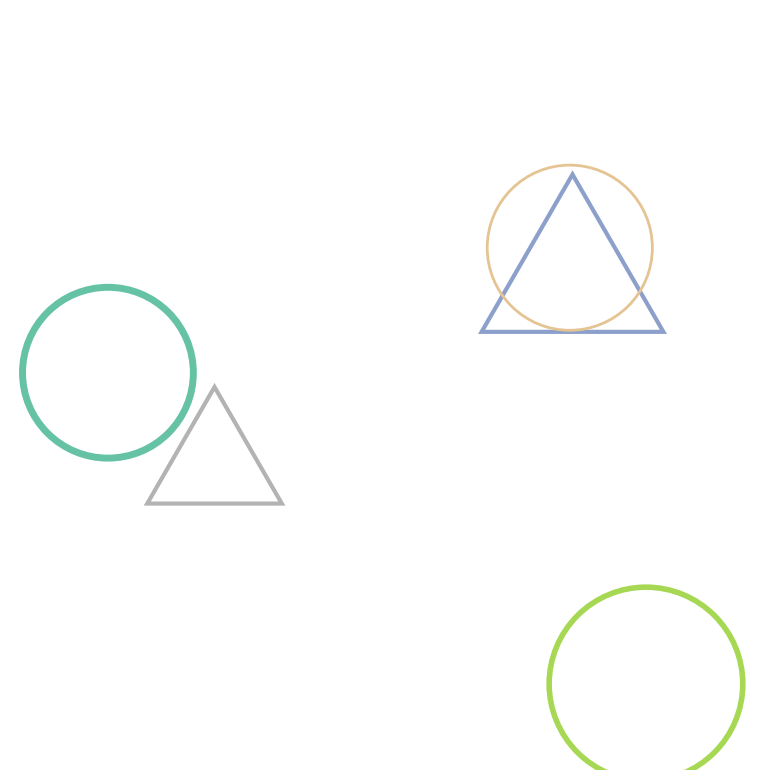[{"shape": "circle", "thickness": 2.5, "radius": 0.55, "center": [0.14, 0.516]}, {"shape": "triangle", "thickness": 1.5, "radius": 0.68, "center": [0.744, 0.637]}, {"shape": "circle", "thickness": 2, "radius": 0.63, "center": [0.839, 0.112]}, {"shape": "circle", "thickness": 1, "radius": 0.54, "center": [0.74, 0.678]}, {"shape": "triangle", "thickness": 1.5, "radius": 0.5, "center": [0.279, 0.396]}]